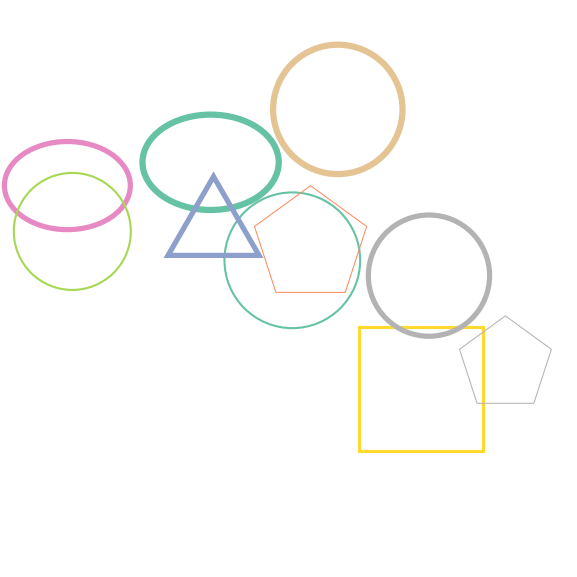[{"shape": "circle", "thickness": 1, "radius": 0.59, "center": [0.506, 0.548]}, {"shape": "oval", "thickness": 3, "radius": 0.59, "center": [0.365, 0.718]}, {"shape": "pentagon", "thickness": 0.5, "radius": 0.51, "center": [0.538, 0.575]}, {"shape": "triangle", "thickness": 2.5, "radius": 0.45, "center": [0.37, 0.602]}, {"shape": "oval", "thickness": 2.5, "radius": 0.55, "center": [0.117, 0.678]}, {"shape": "circle", "thickness": 1, "radius": 0.51, "center": [0.125, 0.598]}, {"shape": "square", "thickness": 1.5, "radius": 0.54, "center": [0.729, 0.325]}, {"shape": "circle", "thickness": 3, "radius": 0.56, "center": [0.585, 0.81]}, {"shape": "circle", "thickness": 2.5, "radius": 0.52, "center": [0.743, 0.522]}, {"shape": "pentagon", "thickness": 0.5, "radius": 0.42, "center": [0.875, 0.368]}]